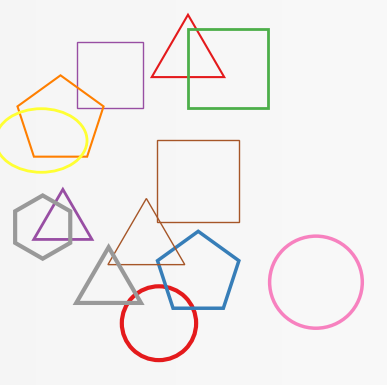[{"shape": "triangle", "thickness": 1.5, "radius": 0.54, "center": [0.485, 0.854]}, {"shape": "circle", "thickness": 3, "radius": 0.48, "center": [0.41, 0.16]}, {"shape": "pentagon", "thickness": 2.5, "radius": 0.55, "center": [0.511, 0.289]}, {"shape": "square", "thickness": 2, "radius": 0.51, "center": [0.588, 0.821]}, {"shape": "triangle", "thickness": 2, "radius": 0.43, "center": [0.162, 0.421]}, {"shape": "square", "thickness": 1, "radius": 0.43, "center": [0.285, 0.804]}, {"shape": "pentagon", "thickness": 1.5, "radius": 0.58, "center": [0.156, 0.688]}, {"shape": "oval", "thickness": 2, "radius": 0.59, "center": [0.107, 0.635]}, {"shape": "square", "thickness": 1, "radius": 0.53, "center": [0.511, 0.53]}, {"shape": "triangle", "thickness": 1, "radius": 0.57, "center": [0.378, 0.37]}, {"shape": "circle", "thickness": 2.5, "radius": 0.6, "center": [0.815, 0.267]}, {"shape": "hexagon", "thickness": 3, "radius": 0.41, "center": [0.11, 0.41]}, {"shape": "triangle", "thickness": 3, "radius": 0.48, "center": [0.28, 0.261]}]